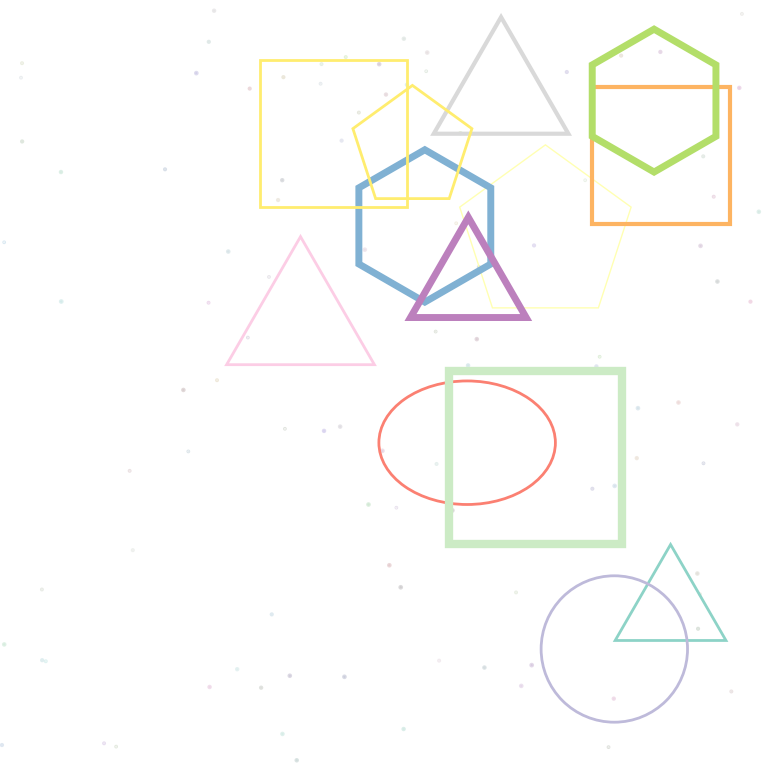[{"shape": "triangle", "thickness": 1, "radius": 0.42, "center": [0.871, 0.21]}, {"shape": "pentagon", "thickness": 0.5, "radius": 0.59, "center": [0.708, 0.695]}, {"shape": "circle", "thickness": 1, "radius": 0.48, "center": [0.798, 0.157]}, {"shape": "oval", "thickness": 1, "radius": 0.57, "center": [0.607, 0.425]}, {"shape": "hexagon", "thickness": 2.5, "radius": 0.49, "center": [0.552, 0.707]}, {"shape": "square", "thickness": 1.5, "radius": 0.45, "center": [0.859, 0.798]}, {"shape": "hexagon", "thickness": 2.5, "radius": 0.46, "center": [0.849, 0.869]}, {"shape": "triangle", "thickness": 1, "radius": 0.55, "center": [0.39, 0.582]}, {"shape": "triangle", "thickness": 1.5, "radius": 0.5, "center": [0.651, 0.877]}, {"shape": "triangle", "thickness": 2.5, "radius": 0.43, "center": [0.608, 0.631]}, {"shape": "square", "thickness": 3, "radius": 0.56, "center": [0.695, 0.406]}, {"shape": "square", "thickness": 1, "radius": 0.48, "center": [0.433, 0.827]}, {"shape": "pentagon", "thickness": 1, "radius": 0.41, "center": [0.536, 0.808]}]